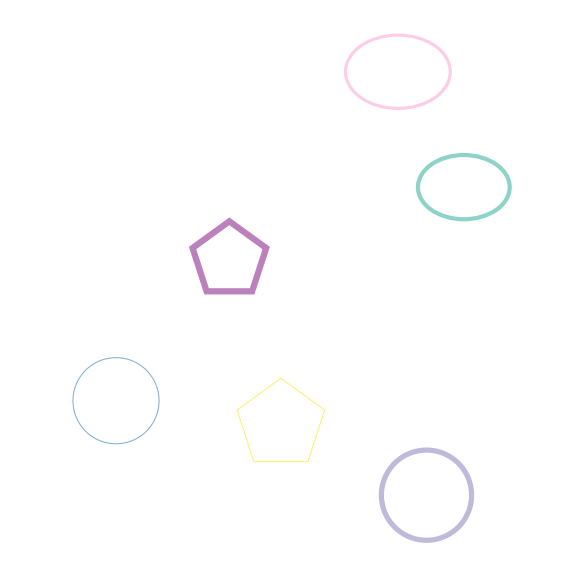[{"shape": "oval", "thickness": 2, "radius": 0.4, "center": [0.803, 0.675]}, {"shape": "circle", "thickness": 2.5, "radius": 0.39, "center": [0.739, 0.142]}, {"shape": "circle", "thickness": 0.5, "radius": 0.37, "center": [0.201, 0.305]}, {"shape": "oval", "thickness": 1.5, "radius": 0.45, "center": [0.689, 0.875]}, {"shape": "pentagon", "thickness": 3, "radius": 0.34, "center": [0.397, 0.549]}, {"shape": "pentagon", "thickness": 0.5, "radius": 0.4, "center": [0.486, 0.264]}]